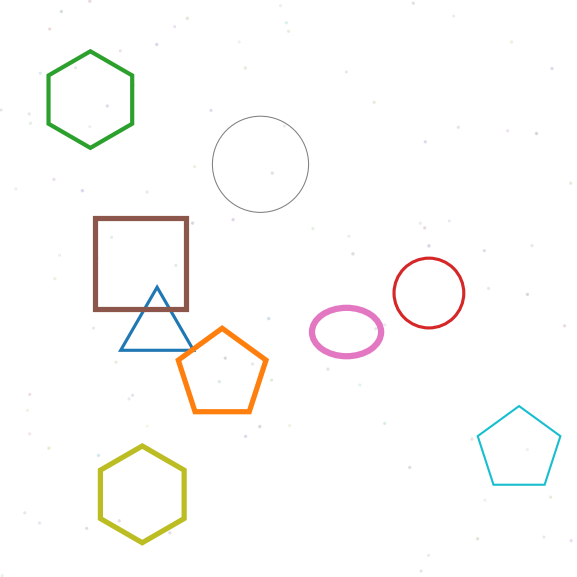[{"shape": "triangle", "thickness": 1.5, "radius": 0.36, "center": [0.272, 0.429]}, {"shape": "pentagon", "thickness": 2.5, "radius": 0.4, "center": [0.385, 0.351]}, {"shape": "hexagon", "thickness": 2, "radius": 0.42, "center": [0.156, 0.827]}, {"shape": "circle", "thickness": 1.5, "radius": 0.3, "center": [0.743, 0.492]}, {"shape": "square", "thickness": 2.5, "radius": 0.39, "center": [0.243, 0.543]}, {"shape": "oval", "thickness": 3, "radius": 0.3, "center": [0.6, 0.424]}, {"shape": "circle", "thickness": 0.5, "radius": 0.42, "center": [0.451, 0.715]}, {"shape": "hexagon", "thickness": 2.5, "radius": 0.42, "center": [0.246, 0.143]}, {"shape": "pentagon", "thickness": 1, "radius": 0.38, "center": [0.899, 0.221]}]